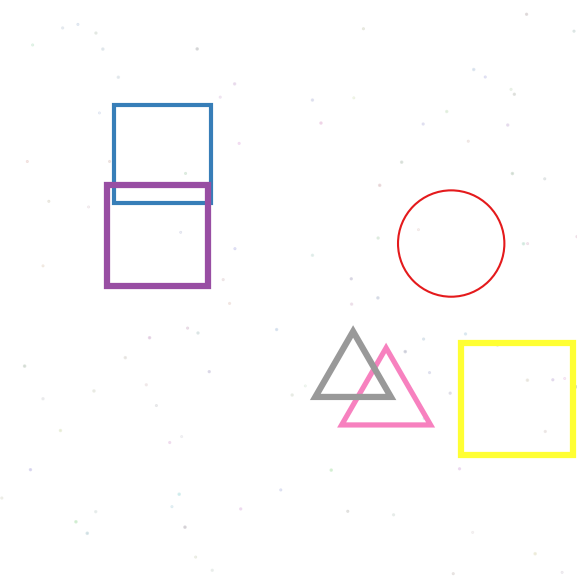[{"shape": "circle", "thickness": 1, "radius": 0.46, "center": [0.781, 0.577]}, {"shape": "square", "thickness": 2, "radius": 0.42, "center": [0.281, 0.732]}, {"shape": "square", "thickness": 3, "radius": 0.44, "center": [0.273, 0.592]}, {"shape": "square", "thickness": 3, "radius": 0.48, "center": [0.895, 0.307]}, {"shape": "triangle", "thickness": 2.5, "radius": 0.44, "center": [0.669, 0.308]}, {"shape": "triangle", "thickness": 3, "radius": 0.38, "center": [0.611, 0.35]}]